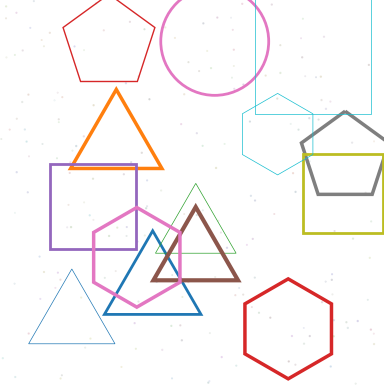[{"shape": "triangle", "thickness": 2, "radius": 0.72, "center": [0.397, 0.256]}, {"shape": "triangle", "thickness": 0.5, "radius": 0.65, "center": [0.187, 0.172]}, {"shape": "triangle", "thickness": 2.5, "radius": 0.68, "center": [0.302, 0.631]}, {"shape": "triangle", "thickness": 0.5, "radius": 0.6, "center": [0.508, 0.403]}, {"shape": "pentagon", "thickness": 1, "radius": 0.63, "center": [0.283, 0.89]}, {"shape": "hexagon", "thickness": 2.5, "radius": 0.65, "center": [0.749, 0.146]}, {"shape": "square", "thickness": 2, "radius": 0.56, "center": [0.241, 0.464]}, {"shape": "triangle", "thickness": 3, "radius": 0.63, "center": [0.508, 0.335]}, {"shape": "hexagon", "thickness": 2.5, "radius": 0.65, "center": [0.355, 0.332]}, {"shape": "circle", "thickness": 2, "radius": 0.7, "center": [0.558, 0.893]}, {"shape": "pentagon", "thickness": 2.5, "radius": 0.6, "center": [0.897, 0.592]}, {"shape": "square", "thickness": 2, "radius": 0.51, "center": [0.891, 0.498]}, {"shape": "hexagon", "thickness": 0.5, "radius": 0.53, "center": [0.721, 0.652]}, {"shape": "square", "thickness": 0.5, "radius": 0.75, "center": [0.813, 0.853]}]